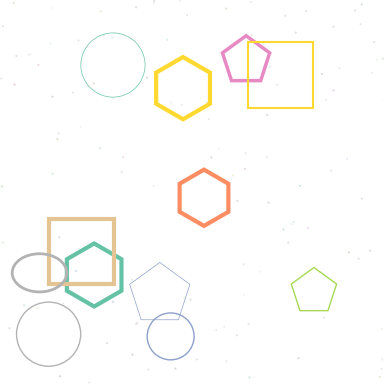[{"shape": "hexagon", "thickness": 3, "radius": 0.41, "center": [0.245, 0.286]}, {"shape": "circle", "thickness": 0.5, "radius": 0.42, "center": [0.293, 0.831]}, {"shape": "hexagon", "thickness": 3, "radius": 0.37, "center": [0.53, 0.486]}, {"shape": "circle", "thickness": 1, "radius": 0.3, "center": [0.443, 0.126]}, {"shape": "pentagon", "thickness": 0.5, "radius": 0.41, "center": [0.415, 0.236]}, {"shape": "pentagon", "thickness": 2.5, "radius": 0.32, "center": [0.639, 0.843]}, {"shape": "pentagon", "thickness": 1, "radius": 0.31, "center": [0.815, 0.243]}, {"shape": "square", "thickness": 1.5, "radius": 0.43, "center": [0.728, 0.805]}, {"shape": "hexagon", "thickness": 3, "radius": 0.4, "center": [0.475, 0.771]}, {"shape": "square", "thickness": 3, "radius": 0.42, "center": [0.212, 0.346]}, {"shape": "oval", "thickness": 2, "radius": 0.35, "center": [0.102, 0.291]}, {"shape": "circle", "thickness": 1, "radius": 0.42, "center": [0.126, 0.132]}]